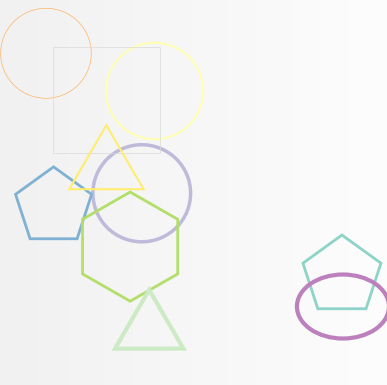[{"shape": "pentagon", "thickness": 2, "radius": 0.53, "center": [0.882, 0.284]}, {"shape": "circle", "thickness": 1.5, "radius": 0.63, "center": [0.399, 0.764]}, {"shape": "circle", "thickness": 2.5, "radius": 0.63, "center": [0.366, 0.498]}, {"shape": "pentagon", "thickness": 2, "radius": 0.52, "center": [0.138, 0.463]}, {"shape": "circle", "thickness": 0.5, "radius": 0.58, "center": [0.119, 0.862]}, {"shape": "hexagon", "thickness": 2, "radius": 0.71, "center": [0.336, 0.359]}, {"shape": "square", "thickness": 0.5, "radius": 0.69, "center": [0.275, 0.74]}, {"shape": "oval", "thickness": 3, "radius": 0.59, "center": [0.885, 0.204]}, {"shape": "triangle", "thickness": 3, "radius": 0.51, "center": [0.385, 0.145]}, {"shape": "triangle", "thickness": 1.5, "radius": 0.55, "center": [0.275, 0.564]}]